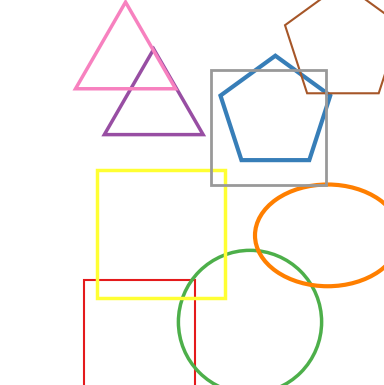[{"shape": "square", "thickness": 1.5, "radius": 0.72, "center": [0.363, 0.128]}, {"shape": "pentagon", "thickness": 3, "radius": 0.75, "center": [0.715, 0.705]}, {"shape": "circle", "thickness": 2.5, "radius": 0.93, "center": [0.649, 0.164]}, {"shape": "triangle", "thickness": 2.5, "radius": 0.74, "center": [0.399, 0.724]}, {"shape": "oval", "thickness": 3, "radius": 0.94, "center": [0.851, 0.389]}, {"shape": "square", "thickness": 2.5, "radius": 0.83, "center": [0.418, 0.392]}, {"shape": "pentagon", "thickness": 1.5, "radius": 0.79, "center": [0.891, 0.886]}, {"shape": "triangle", "thickness": 2.5, "radius": 0.75, "center": [0.326, 0.844]}, {"shape": "square", "thickness": 2, "radius": 0.75, "center": [0.698, 0.669]}]